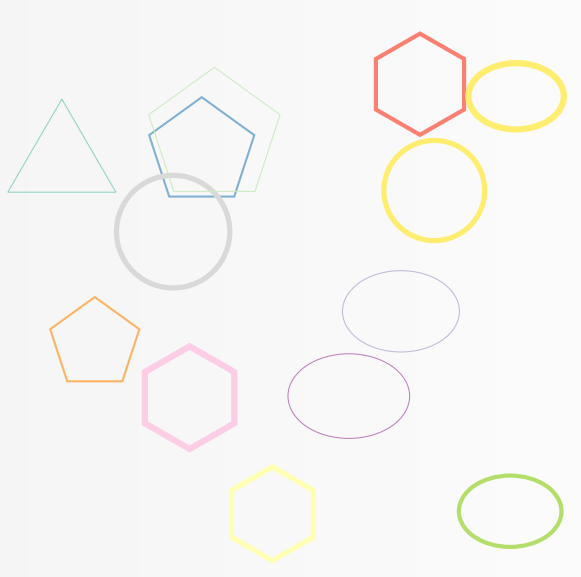[{"shape": "triangle", "thickness": 0.5, "radius": 0.54, "center": [0.106, 0.72]}, {"shape": "hexagon", "thickness": 2.5, "radius": 0.41, "center": [0.469, 0.11]}, {"shape": "oval", "thickness": 0.5, "radius": 0.5, "center": [0.69, 0.46]}, {"shape": "hexagon", "thickness": 2, "radius": 0.44, "center": [0.723, 0.853]}, {"shape": "pentagon", "thickness": 1, "radius": 0.48, "center": [0.347, 0.736]}, {"shape": "pentagon", "thickness": 1, "radius": 0.4, "center": [0.163, 0.404]}, {"shape": "oval", "thickness": 2, "radius": 0.44, "center": [0.878, 0.114]}, {"shape": "hexagon", "thickness": 3, "radius": 0.44, "center": [0.326, 0.311]}, {"shape": "circle", "thickness": 2.5, "radius": 0.49, "center": [0.298, 0.598]}, {"shape": "oval", "thickness": 0.5, "radius": 0.52, "center": [0.6, 0.313]}, {"shape": "pentagon", "thickness": 0.5, "radius": 0.59, "center": [0.369, 0.764]}, {"shape": "oval", "thickness": 3, "radius": 0.41, "center": [0.888, 0.832]}, {"shape": "circle", "thickness": 2.5, "radius": 0.43, "center": [0.747, 0.669]}]